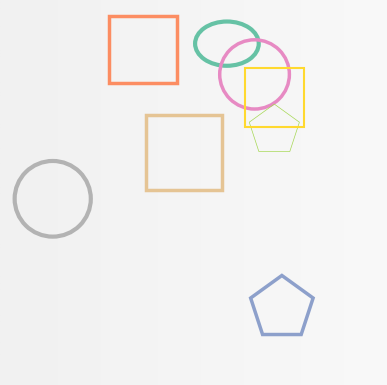[{"shape": "oval", "thickness": 3, "radius": 0.41, "center": [0.586, 0.887]}, {"shape": "square", "thickness": 2.5, "radius": 0.44, "center": [0.368, 0.871]}, {"shape": "pentagon", "thickness": 2.5, "radius": 0.42, "center": [0.727, 0.2]}, {"shape": "circle", "thickness": 2.5, "radius": 0.45, "center": [0.657, 0.807]}, {"shape": "pentagon", "thickness": 0.5, "radius": 0.34, "center": [0.708, 0.662]}, {"shape": "square", "thickness": 1.5, "radius": 0.38, "center": [0.709, 0.747]}, {"shape": "square", "thickness": 2.5, "radius": 0.49, "center": [0.475, 0.604]}, {"shape": "circle", "thickness": 3, "radius": 0.49, "center": [0.136, 0.484]}]